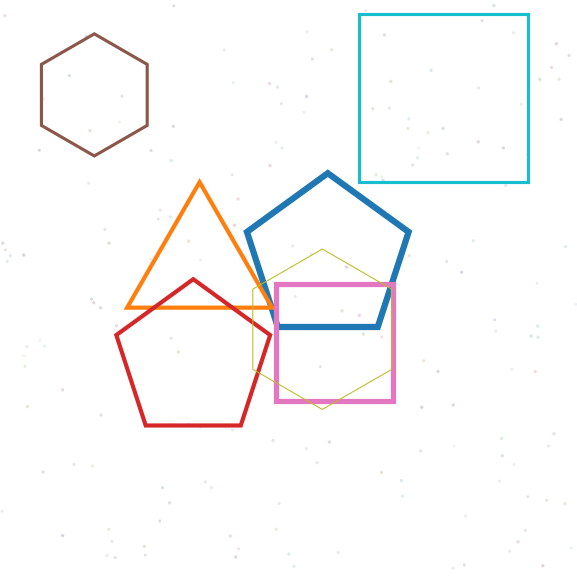[{"shape": "pentagon", "thickness": 3, "radius": 0.74, "center": [0.568, 0.552]}, {"shape": "triangle", "thickness": 2, "radius": 0.72, "center": [0.346, 0.539]}, {"shape": "pentagon", "thickness": 2, "radius": 0.7, "center": [0.335, 0.376]}, {"shape": "hexagon", "thickness": 1.5, "radius": 0.53, "center": [0.163, 0.835]}, {"shape": "square", "thickness": 2.5, "radius": 0.51, "center": [0.579, 0.406]}, {"shape": "hexagon", "thickness": 0.5, "radius": 0.69, "center": [0.558, 0.429]}, {"shape": "square", "thickness": 1.5, "radius": 0.73, "center": [0.768, 0.829]}]